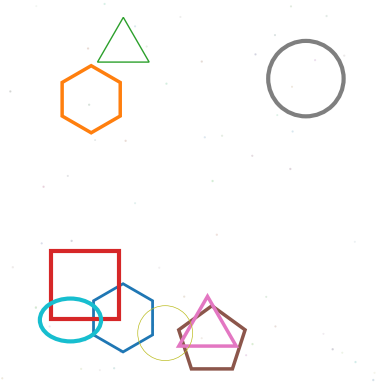[{"shape": "hexagon", "thickness": 2, "radius": 0.44, "center": [0.32, 0.174]}, {"shape": "hexagon", "thickness": 2.5, "radius": 0.44, "center": [0.237, 0.742]}, {"shape": "triangle", "thickness": 1, "radius": 0.39, "center": [0.32, 0.877]}, {"shape": "square", "thickness": 3, "radius": 0.44, "center": [0.221, 0.26]}, {"shape": "pentagon", "thickness": 2.5, "radius": 0.45, "center": [0.55, 0.115]}, {"shape": "triangle", "thickness": 2.5, "radius": 0.43, "center": [0.539, 0.144]}, {"shape": "circle", "thickness": 3, "radius": 0.49, "center": [0.795, 0.796]}, {"shape": "circle", "thickness": 0.5, "radius": 0.36, "center": [0.429, 0.135]}, {"shape": "oval", "thickness": 3, "radius": 0.4, "center": [0.183, 0.169]}]